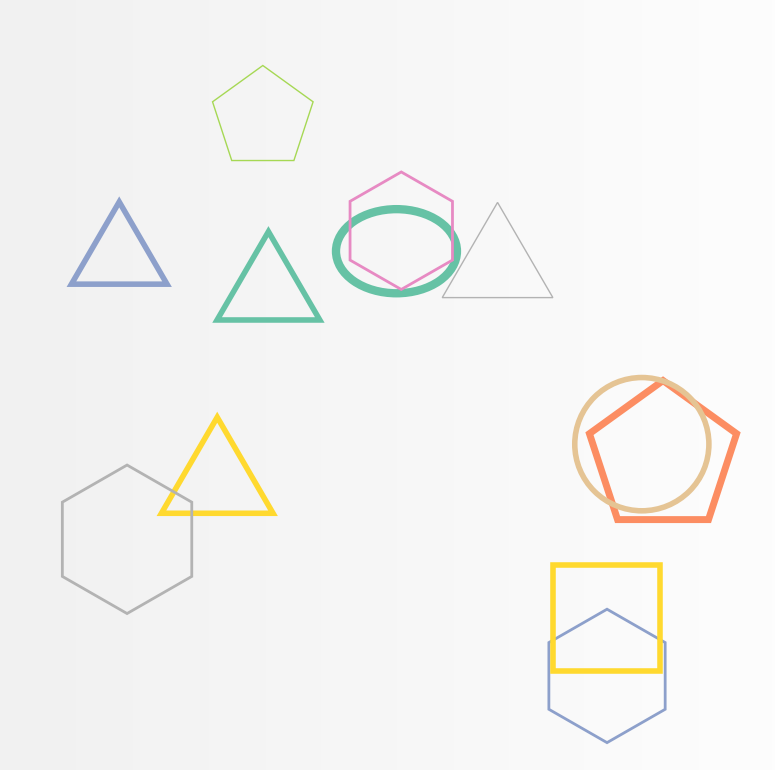[{"shape": "triangle", "thickness": 2, "radius": 0.38, "center": [0.346, 0.623]}, {"shape": "oval", "thickness": 3, "radius": 0.39, "center": [0.512, 0.674]}, {"shape": "pentagon", "thickness": 2.5, "radius": 0.5, "center": [0.856, 0.406]}, {"shape": "hexagon", "thickness": 1, "radius": 0.43, "center": [0.783, 0.122]}, {"shape": "triangle", "thickness": 2, "radius": 0.36, "center": [0.154, 0.667]}, {"shape": "hexagon", "thickness": 1, "radius": 0.38, "center": [0.518, 0.7]}, {"shape": "pentagon", "thickness": 0.5, "radius": 0.34, "center": [0.339, 0.847]}, {"shape": "triangle", "thickness": 2, "radius": 0.42, "center": [0.28, 0.375]}, {"shape": "square", "thickness": 2, "radius": 0.35, "center": [0.782, 0.198]}, {"shape": "circle", "thickness": 2, "radius": 0.43, "center": [0.828, 0.423]}, {"shape": "triangle", "thickness": 0.5, "radius": 0.41, "center": [0.642, 0.655]}, {"shape": "hexagon", "thickness": 1, "radius": 0.48, "center": [0.164, 0.3]}]